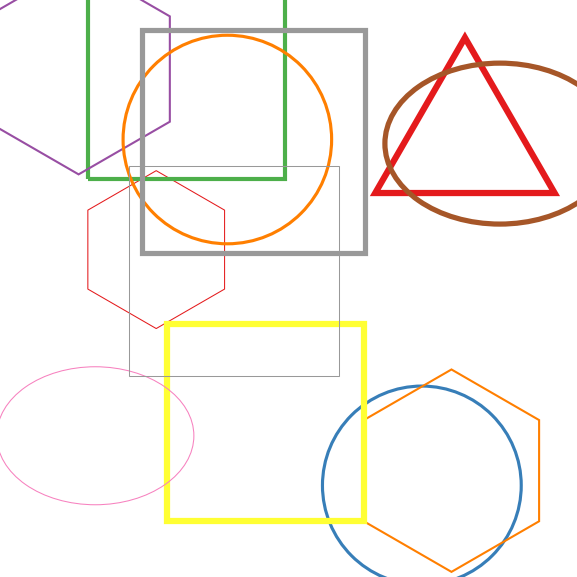[{"shape": "hexagon", "thickness": 0.5, "radius": 0.68, "center": [0.27, 0.567]}, {"shape": "triangle", "thickness": 3, "radius": 0.9, "center": [0.805, 0.755]}, {"shape": "circle", "thickness": 1.5, "radius": 0.86, "center": [0.73, 0.159]}, {"shape": "square", "thickness": 2, "radius": 0.85, "center": [0.323, 0.861]}, {"shape": "hexagon", "thickness": 1, "radius": 0.91, "center": [0.136, 0.88]}, {"shape": "hexagon", "thickness": 1, "radius": 0.88, "center": [0.782, 0.184]}, {"shape": "circle", "thickness": 1.5, "radius": 0.9, "center": [0.394, 0.758]}, {"shape": "square", "thickness": 3, "radius": 0.85, "center": [0.459, 0.267]}, {"shape": "oval", "thickness": 2.5, "radius": 1.0, "center": [0.866, 0.75]}, {"shape": "oval", "thickness": 0.5, "radius": 0.85, "center": [0.165, 0.245]}, {"shape": "square", "thickness": 0.5, "radius": 0.91, "center": [0.406, 0.529]}, {"shape": "square", "thickness": 2.5, "radius": 0.97, "center": [0.439, 0.755]}]